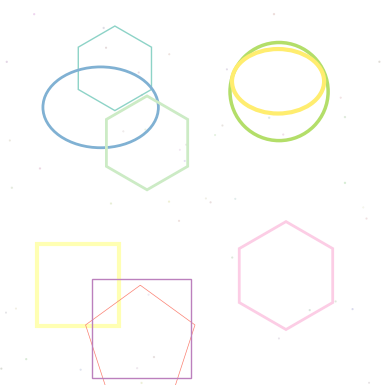[{"shape": "hexagon", "thickness": 1, "radius": 0.55, "center": [0.298, 0.823]}, {"shape": "square", "thickness": 3, "radius": 0.54, "center": [0.202, 0.26]}, {"shape": "pentagon", "thickness": 0.5, "radius": 0.75, "center": [0.364, 0.11]}, {"shape": "oval", "thickness": 2, "radius": 0.75, "center": [0.261, 0.721]}, {"shape": "circle", "thickness": 2.5, "radius": 0.64, "center": [0.725, 0.762]}, {"shape": "hexagon", "thickness": 2, "radius": 0.7, "center": [0.743, 0.284]}, {"shape": "square", "thickness": 1, "radius": 0.64, "center": [0.367, 0.146]}, {"shape": "hexagon", "thickness": 2, "radius": 0.61, "center": [0.382, 0.629]}, {"shape": "oval", "thickness": 3, "radius": 0.6, "center": [0.722, 0.789]}]